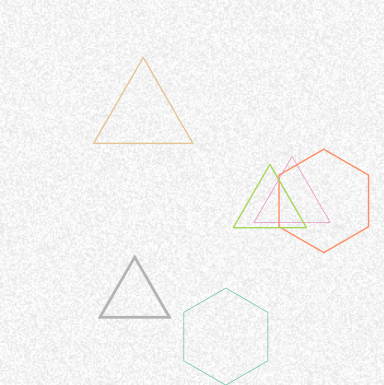[{"shape": "hexagon", "thickness": 0.5, "radius": 0.63, "center": [0.587, 0.126]}, {"shape": "hexagon", "thickness": 1, "radius": 0.67, "center": [0.841, 0.478]}, {"shape": "triangle", "thickness": 0.5, "radius": 0.57, "center": [0.759, 0.479]}, {"shape": "triangle", "thickness": 1, "radius": 0.55, "center": [0.701, 0.463]}, {"shape": "triangle", "thickness": 1, "radius": 0.74, "center": [0.372, 0.702]}, {"shape": "triangle", "thickness": 2, "radius": 0.52, "center": [0.35, 0.228]}]